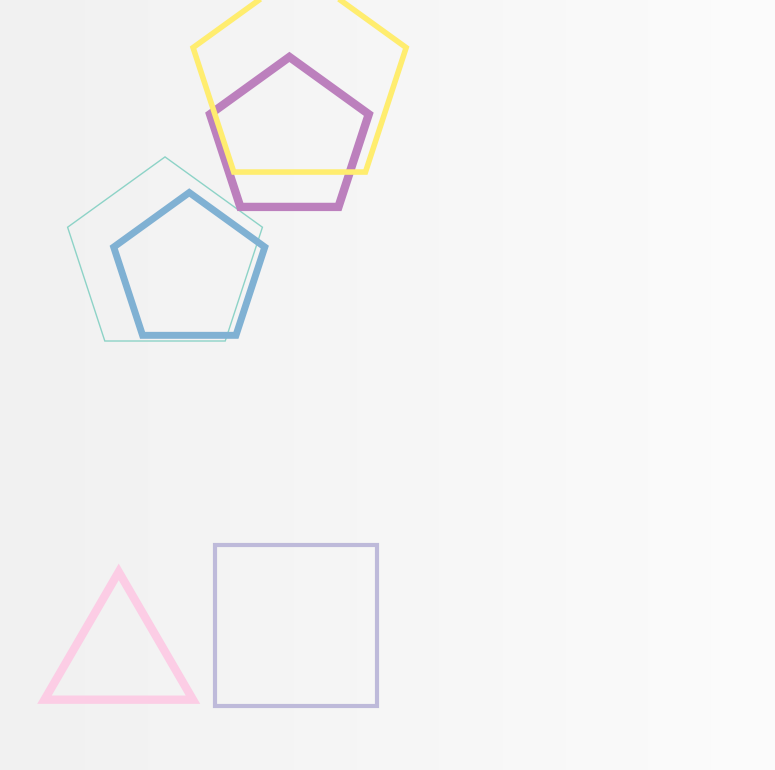[{"shape": "pentagon", "thickness": 0.5, "radius": 0.66, "center": [0.213, 0.664]}, {"shape": "square", "thickness": 1.5, "radius": 0.52, "center": [0.381, 0.188]}, {"shape": "pentagon", "thickness": 2.5, "radius": 0.51, "center": [0.244, 0.647]}, {"shape": "triangle", "thickness": 3, "radius": 0.55, "center": [0.153, 0.147]}, {"shape": "pentagon", "thickness": 3, "radius": 0.54, "center": [0.373, 0.818]}, {"shape": "pentagon", "thickness": 2, "radius": 0.72, "center": [0.387, 0.894]}]